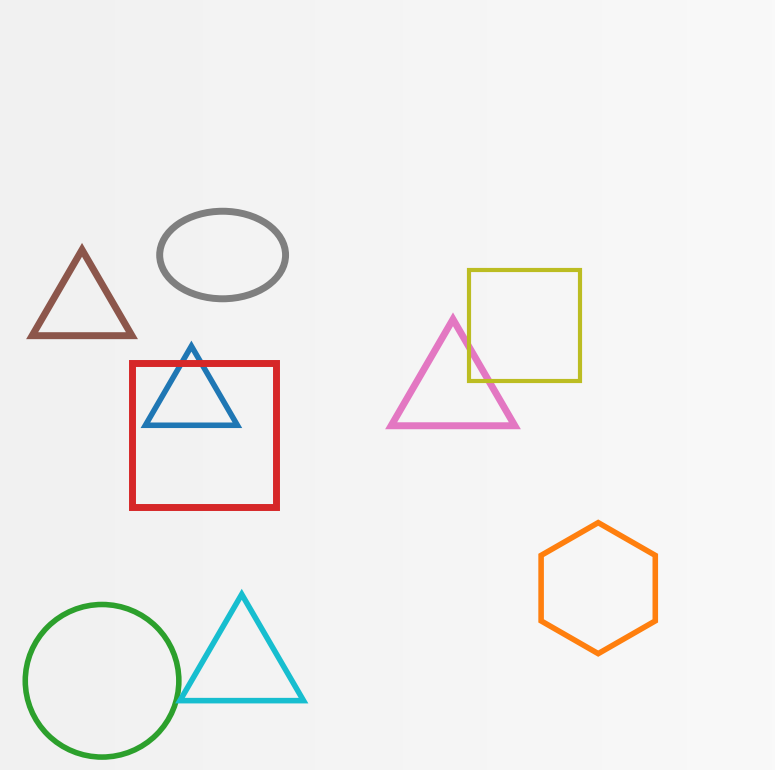[{"shape": "triangle", "thickness": 2, "radius": 0.34, "center": [0.247, 0.482]}, {"shape": "hexagon", "thickness": 2, "radius": 0.43, "center": [0.772, 0.236]}, {"shape": "circle", "thickness": 2, "radius": 0.5, "center": [0.132, 0.116]}, {"shape": "square", "thickness": 2.5, "radius": 0.46, "center": [0.263, 0.435]}, {"shape": "triangle", "thickness": 2.5, "radius": 0.37, "center": [0.106, 0.601]}, {"shape": "triangle", "thickness": 2.5, "radius": 0.46, "center": [0.585, 0.493]}, {"shape": "oval", "thickness": 2.5, "radius": 0.41, "center": [0.287, 0.669]}, {"shape": "square", "thickness": 1.5, "radius": 0.36, "center": [0.677, 0.578]}, {"shape": "triangle", "thickness": 2, "radius": 0.46, "center": [0.312, 0.136]}]